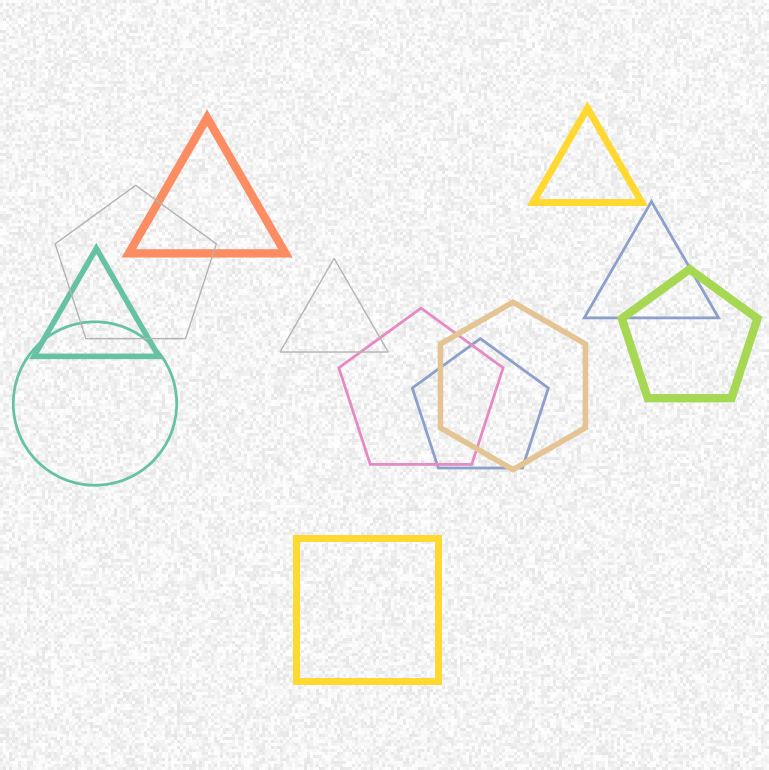[{"shape": "triangle", "thickness": 2, "radius": 0.47, "center": [0.125, 0.584]}, {"shape": "circle", "thickness": 1, "radius": 0.53, "center": [0.123, 0.476]}, {"shape": "triangle", "thickness": 3, "radius": 0.59, "center": [0.269, 0.73]}, {"shape": "triangle", "thickness": 1, "radius": 0.5, "center": [0.846, 0.638]}, {"shape": "pentagon", "thickness": 1, "radius": 0.46, "center": [0.624, 0.467]}, {"shape": "pentagon", "thickness": 1, "radius": 0.56, "center": [0.547, 0.488]}, {"shape": "pentagon", "thickness": 3, "radius": 0.46, "center": [0.896, 0.558]}, {"shape": "triangle", "thickness": 2.5, "radius": 0.41, "center": [0.763, 0.778]}, {"shape": "square", "thickness": 2.5, "radius": 0.46, "center": [0.477, 0.209]}, {"shape": "hexagon", "thickness": 2, "radius": 0.54, "center": [0.666, 0.499]}, {"shape": "pentagon", "thickness": 0.5, "radius": 0.55, "center": [0.176, 0.649]}, {"shape": "triangle", "thickness": 0.5, "radius": 0.41, "center": [0.434, 0.583]}]